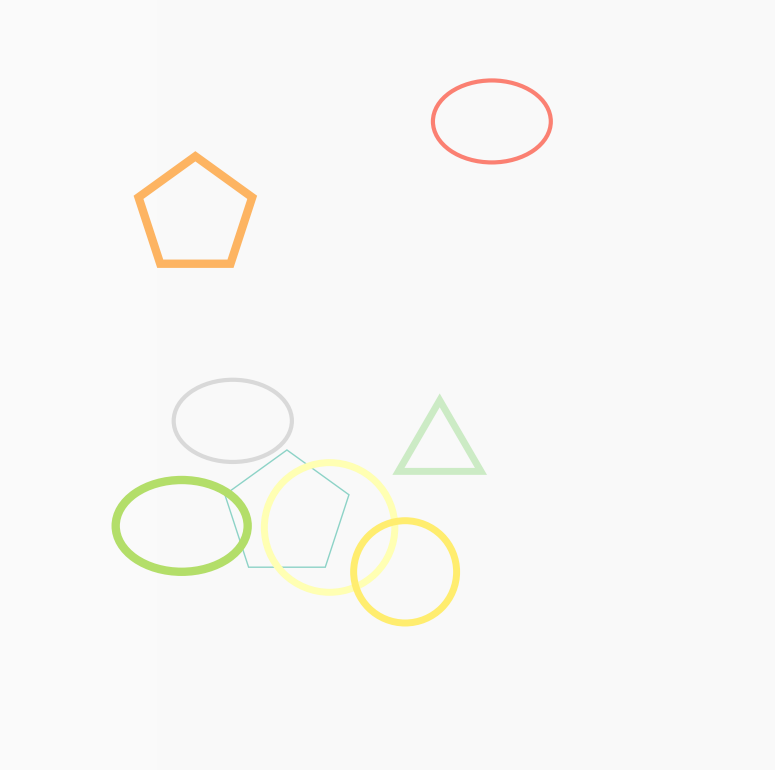[{"shape": "pentagon", "thickness": 0.5, "radius": 0.42, "center": [0.37, 0.331]}, {"shape": "circle", "thickness": 2.5, "radius": 0.42, "center": [0.425, 0.315]}, {"shape": "oval", "thickness": 1.5, "radius": 0.38, "center": [0.635, 0.842]}, {"shape": "pentagon", "thickness": 3, "radius": 0.39, "center": [0.252, 0.72]}, {"shape": "oval", "thickness": 3, "radius": 0.43, "center": [0.234, 0.317]}, {"shape": "oval", "thickness": 1.5, "radius": 0.38, "center": [0.3, 0.453]}, {"shape": "triangle", "thickness": 2.5, "radius": 0.31, "center": [0.567, 0.419]}, {"shape": "circle", "thickness": 2.5, "radius": 0.33, "center": [0.523, 0.257]}]